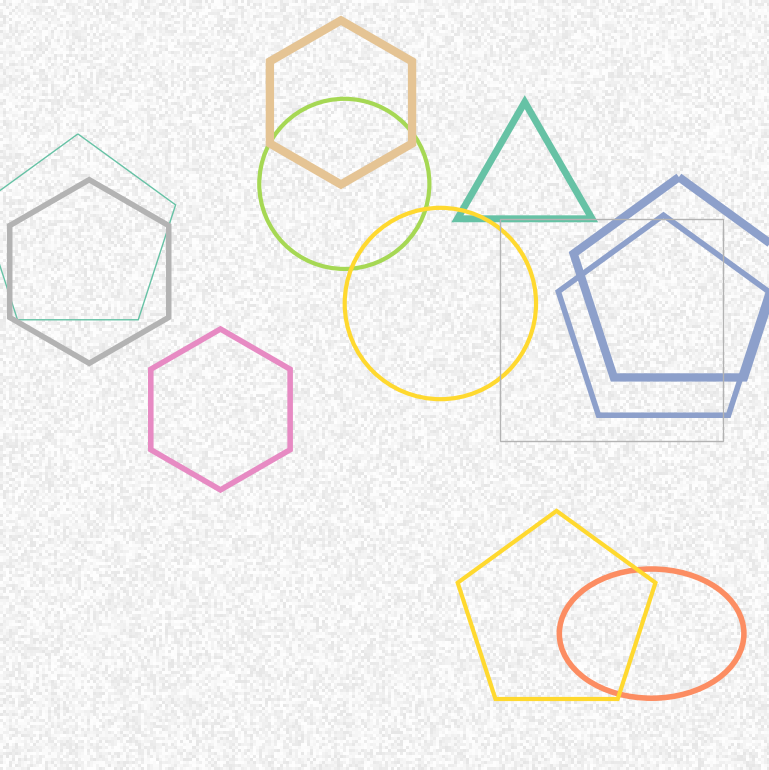[{"shape": "pentagon", "thickness": 0.5, "radius": 0.67, "center": [0.101, 0.693]}, {"shape": "triangle", "thickness": 2.5, "radius": 0.51, "center": [0.682, 0.766]}, {"shape": "oval", "thickness": 2, "radius": 0.6, "center": [0.846, 0.177]}, {"shape": "pentagon", "thickness": 3, "radius": 0.72, "center": [0.882, 0.626]}, {"shape": "pentagon", "thickness": 2, "radius": 0.72, "center": [0.862, 0.577]}, {"shape": "hexagon", "thickness": 2, "radius": 0.52, "center": [0.286, 0.468]}, {"shape": "circle", "thickness": 1.5, "radius": 0.55, "center": [0.447, 0.761]}, {"shape": "circle", "thickness": 1.5, "radius": 0.62, "center": [0.572, 0.606]}, {"shape": "pentagon", "thickness": 1.5, "radius": 0.68, "center": [0.723, 0.201]}, {"shape": "hexagon", "thickness": 3, "radius": 0.53, "center": [0.443, 0.867]}, {"shape": "hexagon", "thickness": 2, "radius": 0.6, "center": [0.116, 0.647]}, {"shape": "square", "thickness": 0.5, "radius": 0.72, "center": [0.794, 0.571]}]